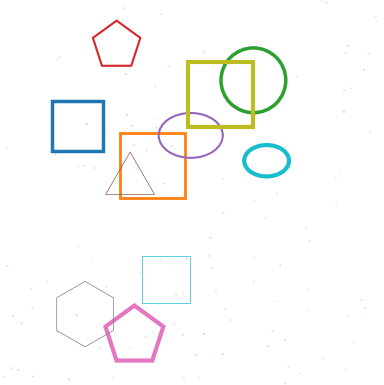[{"shape": "square", "thickness": 2.5, "radius": 0.33, "center": [0.201, 0.673]}, {"shape": "square", "thickness": 2, "radius": 0.42, "center": [0.396, 0.571]}, {"shape": "circle", "thickness": 2.5, "radius": 0.42, "center": [0.658, 0.791]}, {"shape": "pentagon", "thickness": 1.5, "radius": 0.32, "center": [0.303, 0.882]}, {"shape": "oval", "thickness": 1.5, "radius": 0.42, "center": [0.495, 0.648]}, {"shape": "triangle", "thickness": 0.5, "radius": 0.37, "center": [0.338, 0.532]}, {"shape": "pentagon", "thickness": 3, "radius": 0.39, "center": [0.349, 0.127]}, {"shape": "hexagon", "thickness": 0.5, "radius": 0.43, "center": [0.221, 0.184]}, {"shape": "square", "thickness": 3, "radius": 0.43, "center": [0.573, 0.755]}, {"shape": "square", "thickness": 0.5, "radius": 0.31, "center": [0.431, 0.274]}, {"shape": "oval", "thickness": 3, "radius": 0.29, "center": [0.693, 0.583]}]